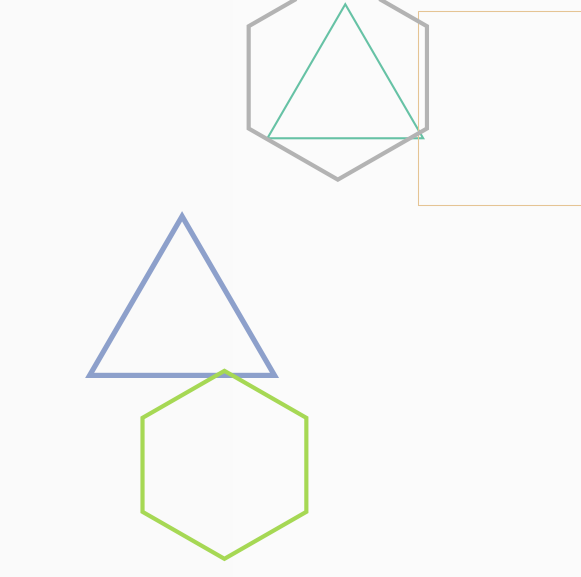[{"shape": "triangle", "thickness": 1, "radius": 0.77, "center": [0.594, 0.837]}, {"shape": "triangle", "thickness": 2.5, "radius": 0.92, "center": [0.313, 0.441]}, {"shape": "hexagon", "thickness": 2, "radius": 0.81, "center": [0.386, 0.194]}, {"shape": "square", "thickness": 0.5, "radius": 0.84, "center": [0.886, 0.813]}, {"shape": "hexagon", "thickness": 2, "radius": 0.89, "center": [0.581, 0.865]}]